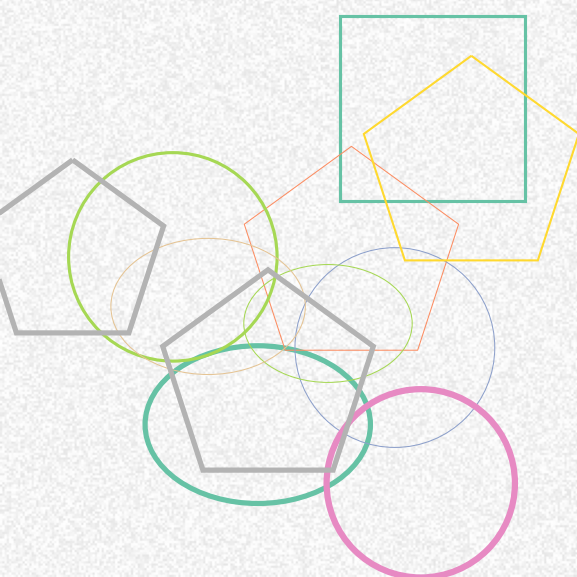[{"shape": "square", "thickness": 1.5, "radius": 0.8, "center": [0.749, 0.812]}, {"shape": "oval", "thickness": 2.5, "radius": 0.98, "center": [0.446, 0.264]}, {"shape": "pentagon", "thickness": 0.5, "radius": 0.98, "center": [0.609, 0.551]}, {"shape": "circle", "thickness": 0.5, "radius": 0.86, "center": [0.684, 0.397]}, {"shape": "circle", "thickness": 3, "radius": 0.82, "center": [0.729, 0.162]}, {"shape": "circle", "thickness": 1.5, "radius": 0.9, "center": [0.299, 0.554]}, {"shape": "oval", "thickness": 0.5, "radius": 0.73, "center": [0.568, 0.439]}, {"shape": "pentagon", "thickness": 1, "radius": 0.98, "center": [0.816, 0.707]}, {"shape": "oval", "thickness": 0.5, "radius": 0.84, "center": [0.36, 0.468]}, {"shape": "pentagon", "thickness": 2.5, "radius": 0.96, "center": [0.464, 0.34]}, {"shape": "pentagon", "thickness": 2.5, "radius": 0.83, "center": [0.126, 0.557]}]